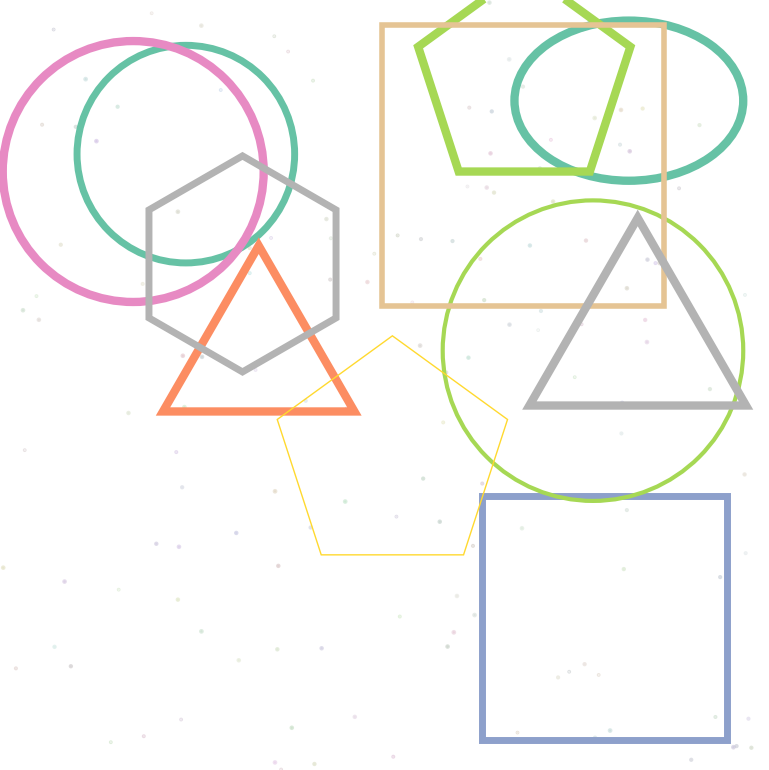[{"shape": "circle", "thickness": 2.5, "radius": 0.71, "center": [0.241, 0.8]}, {"shape": "oval", "thickness": 3, "radius": 0.74, "center": [0.817, 0.869]}, {"shape": "triangle", "thickness": 3, "radius": 0.72, "center": [0.336, 0.537]}, {"shape": "square", "thickness": 2.5, "radius": 0.79, "center": [0.785, 0.197]}, {"shape": "circle", "thickness": 3, "radius": 0.85, "center": [0.173, 0.777]}, {"shape": "pentagon", "thickness": 3, "radius": 0.72, "center": [0.681, 0.894]}, {"shape": "circle", "thickness": 1.5, "radius": 0.98, "center": [0.77, 0.545]}, {"shape": "pentagon", "thickness": 0.5, "radius": 0.79, "center": [0.51, 0.407]}, {"shape": "square", "thickness": 2, "radius": 0.91, "center": [0.679, 0.785]}, {"shape": "triangle", "thickness": 3, "radius": 0.81, "center": [0.828, 0.555]}, {"shape": "hexagon", "thickness": 2.5, "radius": 0.7, "center": [0.315, 0.657]}]